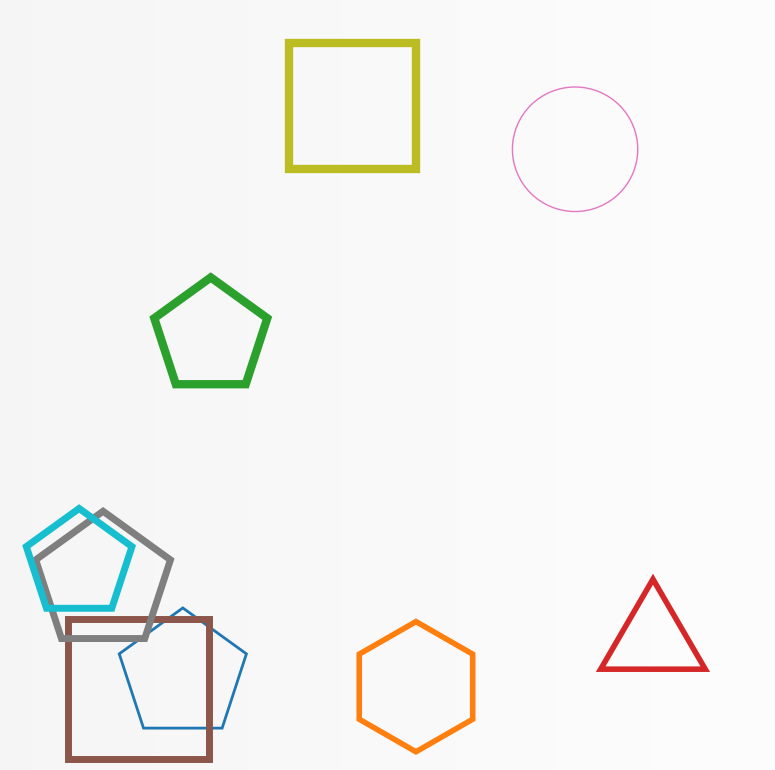[{"shape": "pentagon", "thickness": 1, "radius": 0.43, "center": [0.236, 0.124]}, {"shape": "hexagon", "thickness": 2, "radius": 0.42, "center": [0.537, 0.108]}, {"shape": "pentagon", "thickness": 3, "radius": 0.38, "center": [0.272, 0.563]}, {"shape": "triangle", "thickness": 2, "radius": 0.39, "center": [0.843, 0.17]}, {"shape": "square", "thickness": 2.5, "radius": 0.46, "center": [0.179, 0.105]}, {"shape": "circle", "thickness": 0.5, "radius": 0.4, "center": [0.742, 0.806]}, {"shape": "pentagon", "thickness": 2.5, "radius": 0.46, "center": [0.133, 0.245]}, {"shape": "square", "thickness": 3, "radius": 0.41, "center": [0.455, 0.862]}, {"shape": "pentagon", "thickness": 2.5, "radius": 0.36, "center": [0.102, 0.268]}]